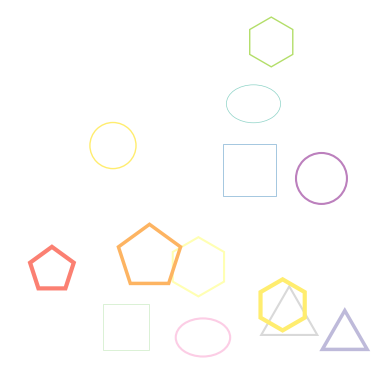[{"shape": "oval", "thickness": 0.5, "radius": 0.35, "center": [0.658, 0.73]}, {"shape": "hexagon", "thickness": 1.5, "radius": 0.38, "center": [0.515, 0.307]}, {"shape": "triangle", "thickness": 2.5, "radius": 0.34, "center": [0.896, 0.126]}, {"shape": "pentagon", "thickness": 3, "radius": 0.3, "center": [0.135, 0.299]}, {"shape": "square", "thickness": 0.5, "radius": 0.34, "center": [0.648, 0.558]}, {"shape": "pentagon", "thickness": 2.5, "radius": 0.42, "center": [0.388, 0.332]}, {"shape": "hexagon", "thickness": 1, "radius": 0.32, "center": [0.705, 0.891]}, {"shape": "oval", "thickness": 1.5, "radius": 0.35, "center": [0.527, 0.123]}, {"shape": "triangle", "thickness": 1.5, "radius": 0.42, "center": [0.751, 0.172]}, {"shape": "circle", "thickness": 1.5, "radius": 0.33, "center": [0.835, 0.536]}, {"shape": "square", "thickness": 0.5, "radius": 0.3, "center": [0.327, 0.15]}, {"shape": "hexagon", "thickness": 3, "radius": 0.33, "center": [0.734, 0.208]}, {"shape": "circle", "thickness": 1, "radius": 0.3, "center": [0.293, 0.622]}]